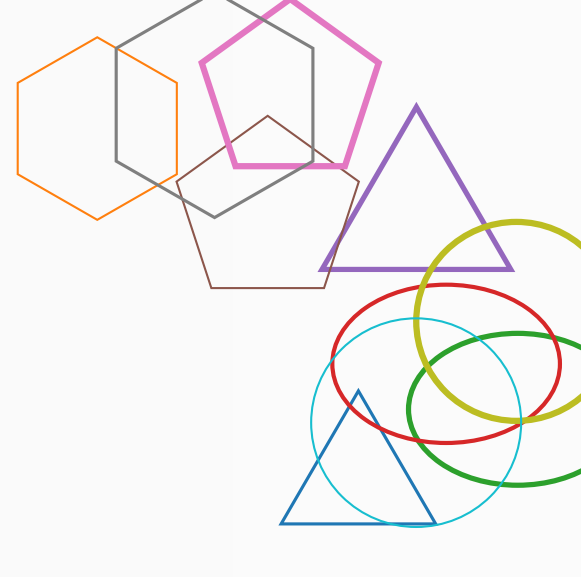[{"shape": "triangle", "thickness": 1.5, "radius": 0.77, "center": [0.617, 0.169]}, {"shape": "hexagon", "thickness": 1, "radius": 0.79, "center": [0.167, 0.777]}, {"shape": "oval", "thickness": 2.5, "radius": 0.94, "center": [0.891, 0.29]}, {"shape": "oval", "thickness": 2, "radius": 0.98, "center": [0.768, 0.369]}, {"shape": "triangle", "thickness": 2.5, "radius": 0.94, "center": [0.716, 0.626]}, {"shape": "pentagon", "thickness": 1, "radius": 0.82, "center": [0.461, 0.634]}, {"shape": "pentagon", "thickness": 3, "radius": 0.8, "center": [0.499, 0.841]}, {"shape": "hexagon", "thickness": 1.5, "radius": 0.98, "center": [0.369, 0.818]}, {"shape": "circle", "thickness": 3, "radius": 0.86, "center": [0.888, 0.443]}, {"shape": "circle", "thickness": 1, "radius": 0.9, "center": [0.716, 0.267]}]